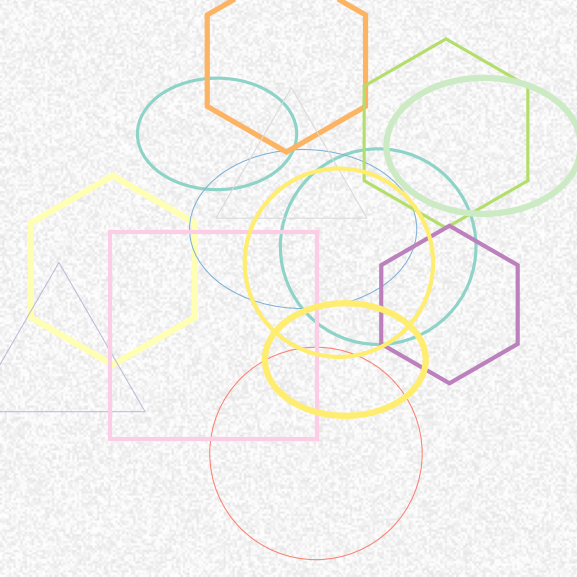[{"shape": "oval", "thickness": 1.5, "radius": 0.69, "center": [0.376, 0.767]}, {"shape": "circle", "thickness": 1.5, "radius": 0.85, "center": [0.655, 0.572]}, {"shape": "hexagon", "thickness": 3, "radius": 0.82, "center": [0.195, 0.531]}, {"shape": "triangle", "thickness": 0.5, "radius": 0.86, "center": [0.102, 0.372]}, {"shape": "circle", "thickness": 0.5, "radius": 0.92, "center": [0.547, 0.214]}, {"shape": "oval", "thickness": 0.5, "radius": 0.98, "center": [0.525, 0.602]}, {"shape": "hexagon", "thickness": 2.5, "radius": 0.79, "center": [0.496, 0.894]}, {"shape": "hexagon", "thickness": 1.5, "radius": 0.82, "center": [0.772, 0.768]}, {"shape": "square", "thickness": 2, "radius": 0.9, "center": [0.37, 0.419]}, {"shape": "triangle", "thickness": 0.5, "radius": 0.75, "center": [0.505, 0.697]}, {"shape": "hexagon", "thickness": 2, "radius": 0.68, "center": [0.778, 0.472]}, {"shape": "oval", "thickness": 3, "radius": 0.84, "center": [0.837, 0.747]}, {"shape": "circle", "thickness": 2, "radius": 0.82, "center": [0.587, 0.544]}, {"shape": "oval", "thickness": 3, "radius": 0.7, "center": [0.598, 0.377]}]